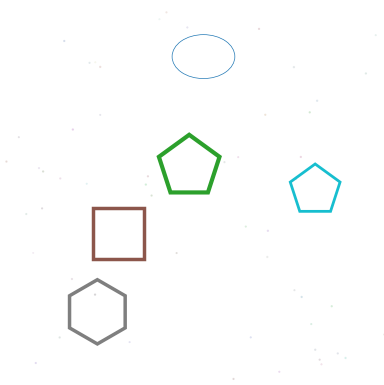[{"shape": "oval", "thickness": 0.5, "radius": 0.41, "center": [0.528, 0.853]}, {"shape": "pentagon", "thickness": 3, "radius": 0.41, "center": [0.491, 0.567]}, {"shape": "square", "thickness": 2.5, "radius": 0.33, "center": [0.309, 0.394]}, {"shape": "hexagon", "thickness": 2.5, "radius": 0.42, "center": [0.253, 0.19]}, {"shape": "pentagon", "thickness": 2, "radius": 0.34, "center": [0.819, 0.506]}]